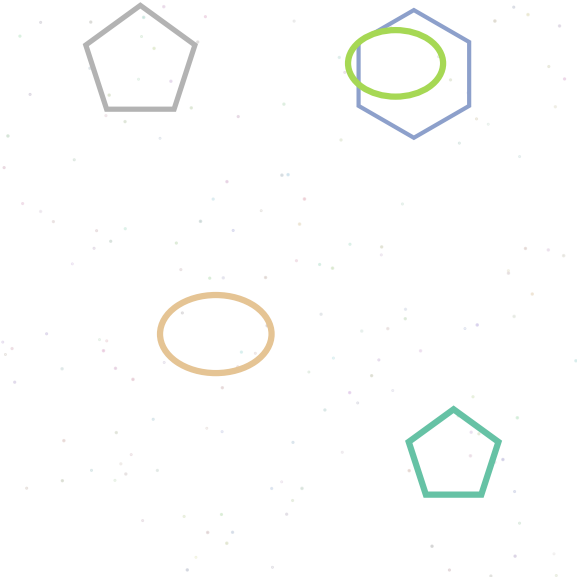[{"shape": "pentagon", "thickness": 3, "radius": 0.41, "center": [0.785, 0.209]}, {"shape": "hexagon", "thickness": 2, "radius": 0.55, "center": [0.717, 0.871]}, {"shape": "oval", "thickness": 3, "radius": 0.41, "center": [0.685, 0.889]}, {"shape": "oval", "thickness": 3, "radius": 0.48, "center": [0.374, 0.421]}, {"shape": "pentagon", "thickness": 2.5, "radius": 0.5, "center": [0.243, 0.89]}]